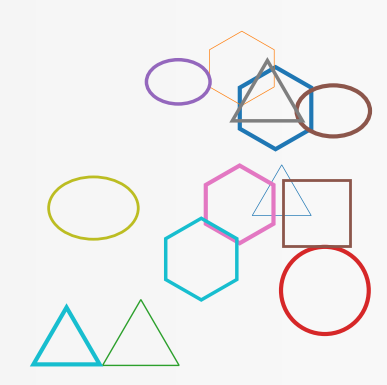[{"shape": "hexagon", "thickness": 3, "radius": 0.53, "center": [0.711, 0.719]}, {"shape": "triangle", "thickness": 0.5, "radius": 0.44, "center": [0.727, 0.484]}, {"shape": "hexagon", "thickness": 0.5, "radius": 0.48, "center": [0.624, 0.822]}, {"shape": "triangle", "thickness": 1, "radius": 0.57, "center": [0.363, 0.108]}, {"shape": "circle", "thickness": 3, "radius": 0.57, "center": [0.838, 0.246]}, {"shape": "oval", "thickness": 2.5, "radius": 0.41, "center": [0.46, 0.787]}, {"shape": "oval", "thickness": 3, "radius": 0.47, "center": [0.86, 0.712]}, {"shape": "square", "thickness": 2, "radius": 0.43, "center": [0.817, 0.447]}, {"shape": "hexagon", "thickness": 3, "radius": 0.5, "center": [0.618, 0.469]}, {"shape": "triangle", "thickness": 2.5, "radius": 0.52, "center": [0.69, 0.738]}, {"shape": "oval", "thickness": 2, "radius": 0.58, "center": [0.241, 0.46]}, {"shape": "triangle", "thickness": 3, "radius": 0.49, "center": [0.172, 0.103]}, {"shape": "hexagon", "thickness": 2.5, "radius": 0.53, "center": [0.519, 0.327]}]